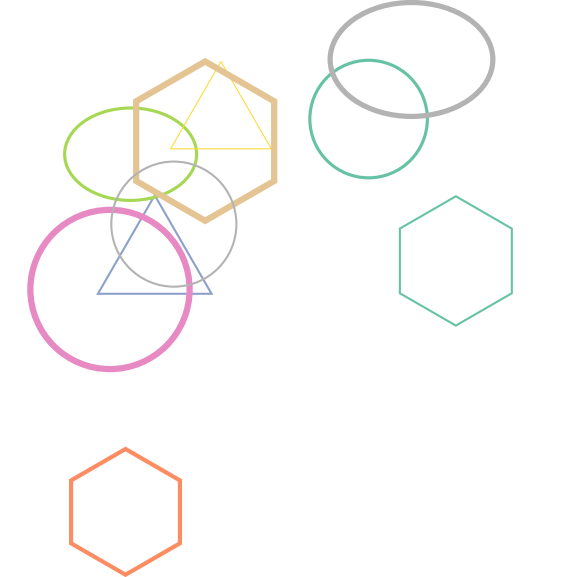[{"shape": "hexagon", "thickness": 1, "radius": 0.56, "center": [0.789, 0.547]}, {"shape": "circle", "thickness": 1.5, "radius": 0.51, "center": [0.638, 0.793]}, {"shape": "hexagon", "thickness": 2, "radius": 0.54, "center": [0.217, 0.113]}, {"shape": "triangle", "thickness": 1, "radius": 0.57, "center": [0.268, 0.547]}, {"shape": "circle", "thickness": 3, "radius": 0.69, "center": [0.19, 0.498]}, {"shape": "oval", "thickness": 1.5, "radius": 0.57, "center": [0.226, 0.732]}, {"shape": "triangle", "thickness": 0.5, "radius": 0.5, "center": [0.383, 0.792]}, {"shape": "hexagon", "thickness": 3, "radius": 0.69, "center": [0.355, 0.755]}, {"shape": "oval", "thickness": 2.5, "radius": 0.7, "center": [0.713, 0.896]}, {"shape": "circle", "thickness": 1, "radius": 0.54, "center": [0.301, 0.611]}]